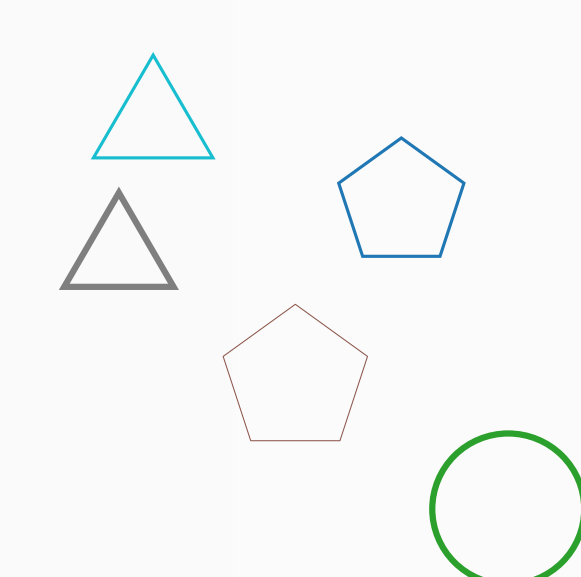[{"shape": "pentagon", "thickness": 1.5, "radius": 0.57, "center": [0.69, 0.647]}, {"shape": "circle", "thickness": 3, "radius": 0.65, "center": [0.874, 0.118]}, {"shape": "pentagon", "thickness": 0.5, "radius": 0.65, "center": [0.508, 0.342]}, {"shape": "triangle", "thickness": 3, "radius": 0.54, "center": [0.205, 0.557]}, {"shape": "triangle", "thickness": 1.5, "radius": 0.59, "center": [0.263, 0.785]}]